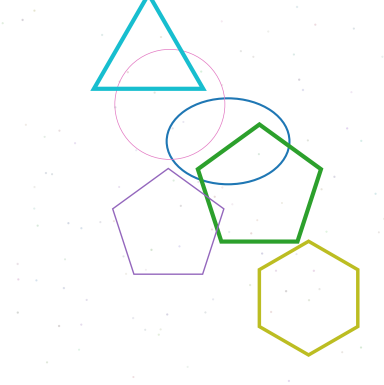[{"shape": "oval", "thickness": 1.5, "radius": 0.8, "center": [0.592, 0.633]}, {"shape": "pentagon", "thickness": 3, "radius": 0.84, "center": [0.674, 0.509]}, {"shape": "pentagon", "thickness": 1, "radius": 0.76, "center": [0.437, 0.411]}, {"shape": "circle", "thickness": 0.5, "radius": 0.71, "center": [0.441, 0.729]}, {"shape": "hexagon", "thickness": 2.5, "radius": 0.74, "center": [0.801, 0.226]}, {"shape": "triangle", "thickness": 3, "radius": 0.82, "center": [0.386, 0.851]}]